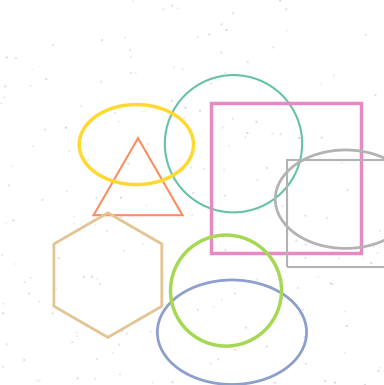[{"shape": "circle", "thickness": 1.5, "radius": 0.89, "center": [0.606, 0.627]}, {"shape": "triangle", "thickness": 1.5, "radius": 0.67, "center": [0.358, 0.508]}, {"shape": "oval", "thickness": 2, "radius": 0.97, "center": [0.602, 0.137]}, {"shape": "square", "thickness": 2.5, "radius": 0.97, "center": [0.743, 0.538]}, {"shape": "circle", "thickness": 2.5, "radius": 0.72, "center": [0.587, 0.245]}, {"shape": "oval", "thickness": 2.5, "radius": 0.74, "center": [0.354, 0.625]}, {"shape": "hexagon", "thickness": 2, "radius": 0.81, "center": [0.28, 0.285]}, {"shape": "oval", "thickness": 2, "radius": 0.91, "center": [0.898, 0.483]}, {"shape": "square", "thickness": 1.5, "radius": 0.69, "center": [0.884, 0.445]}]